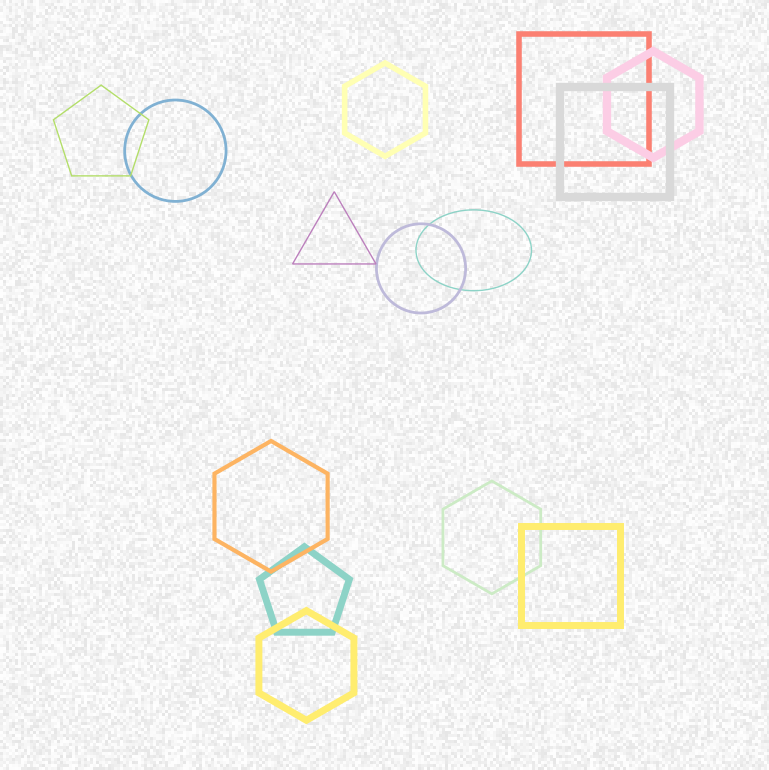[{"shape": "pentagon", "thickness": 2.5, "radius": 0.31, "center": [0.395, 0.229]}, {"shape": "oval", "thickness": 0.5, "radius": 0.38, "center": [0.615, 0.675]}, {"shape": "hexagon", "thickness": 2, "radius": 0.3, "center": [0.5, 0.858]}, {"shape": "circle", "thickness": 1, "radius": 0.29, "center": [0.547, 0.651]}, {"shape": "square", "thickness": 2, "radius": 0.42, "center": [0.758, 0.871]}, {"shape": "circle", "thickness": 1, "radius": 0.33, "center": [0.228, 0.804]}, {"shape": "hexagon", "thickness": 1.5, "radius": 0.42, "center": [0.352, 0.342]}, {"shape": "pentagon", "thickness": 0.5, "radius": 0.33, "center": [0.131, 0.824]}, {"shape": "hexagon", "thickness": 3, "radius": 0.35, "center": [0.848, 0.864]}, {"shape": "square", "thickness": 3, "radius": 0.36, "center": [0.799, 0.815]}, {"shape": "triangle", "thickness": 0.5, "radius": 0.31, "center": [0.434, 0.688]}, {"shape": "hexagon", "thickness": 1, "radius": 0.37, "center": [0.639, 0.302]}, {"shape": "hexagon", "thickness": 2.5, "radius": 0.36, "center": [0.398, 0.136]}, {"shape": "square", "thickness": 2.5, "radius": 0.32, "center": [0.74, 0.252]}]